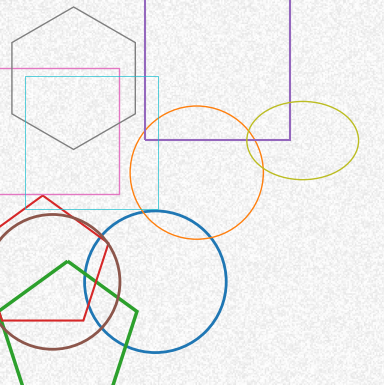[{"shape": "circle", "thickness": 2, "radius": 0.92, "center": [0.404, 0.268]}, {"shape": "circle", "thickness": 1, "radius": 0.87, "center": [0.511, 0.552]}, {"shape": "pentagon", "thickness": 2.5, "radius": 0.95, "center": [0.176, 0.132]}, {"shape": "pentagon", "thickness": 1.5, "radius": 0.9, "center": [0.111, 0.313]}, {"shape": "square", "thickness": 1.5, "radius": 0.94, "center": [0.565, 0.826]}, {"shape": "circle", "thickness": 2, "radius": 0.88, "center": [0.136, 0.268]}, {"shape": "square", "thickness": 1, "radius": 0.82, "center": [0.145, 0.659]}, {"shape": "hexagon", "thickness": 1, "radius": 0.93, "center": [0.191, 0.797]}, {"shape": "oval", "thickness": 1, "radius": 0.73, "center": [0.786, 0.635]}, {"shape": "square", "thickness": 0.5, "radius": 0.86, "center": [0.237, 0.629]}]